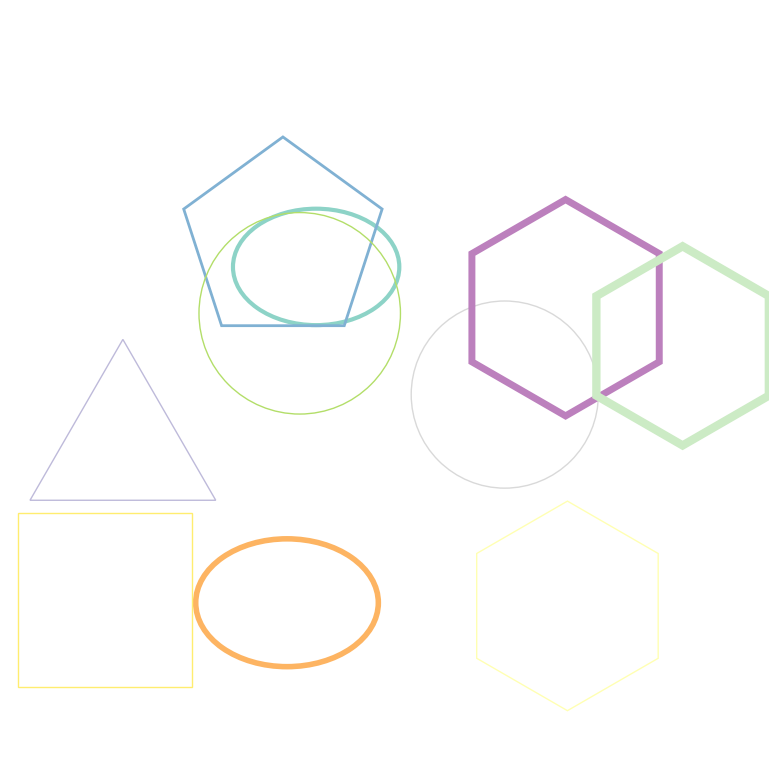[{"shape": "oval", "thickness": 1.5, "radius": 0.54, "center": [0.411, 0.653]}, {"shape": "hexagon", "thickness": 0.5, "radius": 0.68, "center": [0.737, 0.213]}, {"shape": "triangle", "thickness": 0.5, "radius": 0.7, "center": [0.16, 0.42]}, {"shape": "pentagon", "thickness": 1, "radius": 0.68, "center": [0.367, 0.687]}, {"shape": "oval", "thickness": 2, "radius": 0.59, "center": [0.373, 0.217]}, {"shape": "circle", "thickness": 0.5, "radius": 0.65, "center": [0.389, 0.593]}, {"shape": "circle", "thickness": 0.5, "radius": 0.61, "center": [0.656, 0.488]}, {"shape": "hexagon", "thickness": 2.5, "radius": 0.7, "center": [0.735, 0.6]}, {"shape": "hexagon", "thickness": 3, "radius": 0.65, "center": [0.887, 0.551]}, {"shape": "square", "thickness": 0.5, "radius": 0.57, "center": [0.136, 0.221]}]